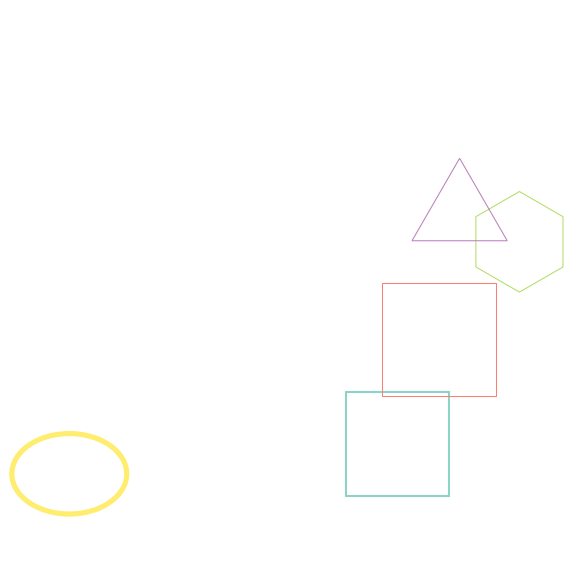[{"shape": "square", "thickness": 1, "radius": 0.45, "center": [0.688, 0.23]}, {"shape": "square", "thickness": 0.5, "radius": 0.49, "center": [0.76, 0.411]}, {"shape": "hexagon", "thickness": 0.5, "radius": 0.44, "center": [0.899, 0.58]}, {"shape": "triangle", "thickness": 0.5, "radius": 0.48, "center": [0.796, 0.63]}, {"shape": "oval", "thickness": 2.5, "radius": 0.5, "center": [0.12, 0.179]}]